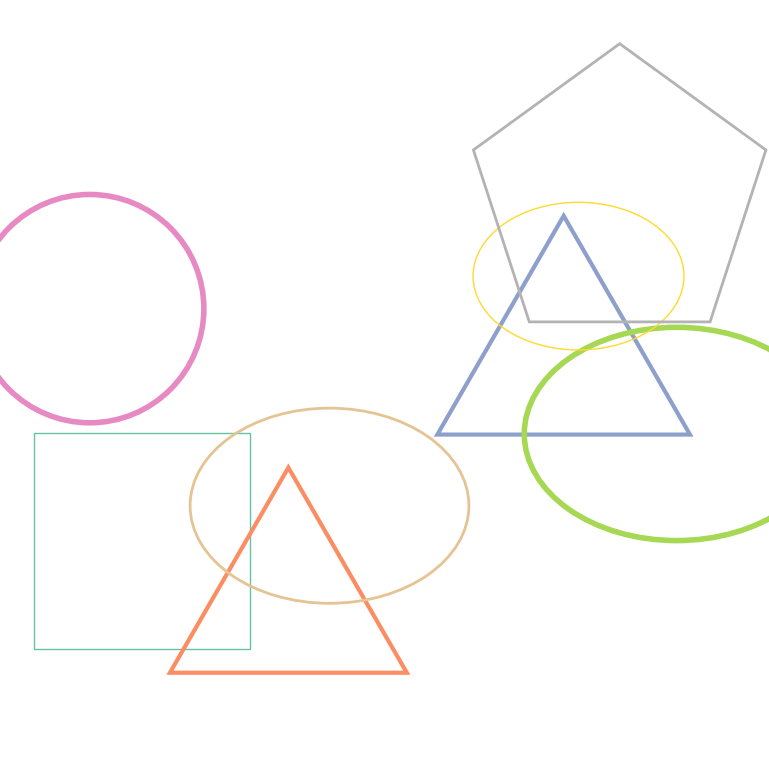[{"shape": "square", "thickness": 0.5, "radius": 0.7, "center": [0.184, 0.297]}, {"shape": "triangle", "thickness": 1.5, "radius": 0.89, "center": [0.375, 0.215]}, {"shape": "triangle", "thickness": 1.5, "radius": 0.95, "center": [0.732, 0.53]}, {"shape": "circle", "thickness": 2, "radius": 0.74, "center": [0.117, 0.599]}, {"shape": "oval", "thickness": 2, "radius": 0.99, "center": [0.879, 0.436]}, {"shape": "oval", "thickness": 0.5, "radius": 0.68, "center": [0.751, 0.641]}, {"shape": "oval", "thickness": 1, "radius": 0.91, "center": [0.428, 0.343]}, {"shape": "pentagon", "thickness": 1, "radius": 1.0, "center": [0.805, 0.744]}]